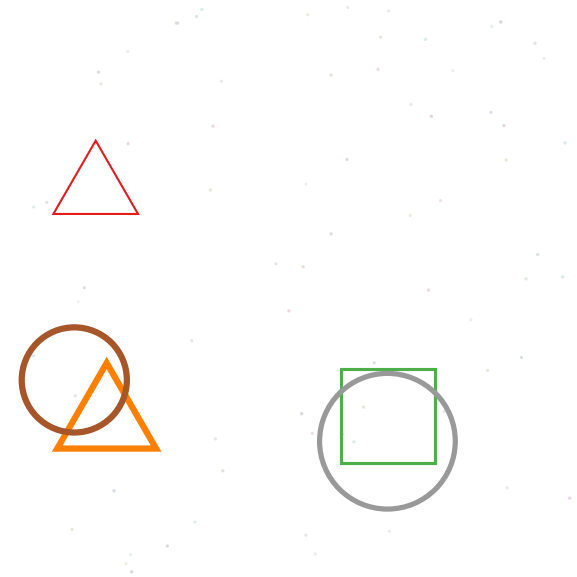[{"shape": "triangle", "thickness": 1, "radius": 0.42, "center": [0.166, 0.671]}, {"shape": "square", "thickness": 1.5, "radius": 0.41, "center": [0.673, 0.278]}, {"shape": "triangle", "thickness": 3, "radius": 0.49, "center": [0.185, 0.272]}, {"shape": "circle", "thickness": 3, "radius": 0.46, "center": [0.129, 0.341]}, {"shape": "circle", "thickness": 2.5, "radius": 0.59, "center": [0.671, 0.235]}]